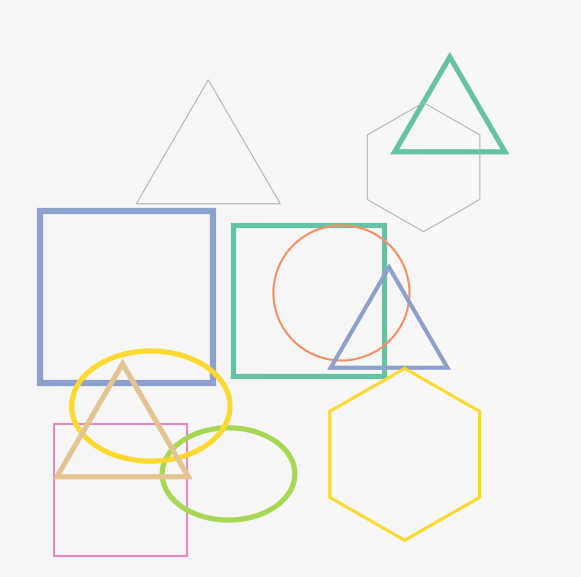[{"shape": "square", "thickness": 2.5, "radius": 0.65, "center": [0.531, 0.478]}, {"shape": "triangle", "thickness": 2.5, "radius": 0.55, "center": [0.774, 0.791]}, {"shape": "circle", "thickness": 1, "radius": 0.59, "center": [0.587, 0.492]}, {"shape": "triangle", "thickness": 2, "radius": 0.58, "center": [0.669, 0.42]}, {"shape": "square", "thickness": 3, "radius": 0.74, "center": [0.218, 0.486]}, {"shape": "square", "thickness": 1, "radius": 0.57, "center": [0.207, 0.15]}, {"shape": "oval", "thickness": 2.5, "radius": 0.57, "center": [0.393, 0.178]}, {"shape": "oval", "thickness": 2.5, "radius": 0.68, "center": [0.259, 0.296]}, {"shape": "hexagon", "thickness": 1.5, "radius": 0.74, "center": [0.696, 0.212]}, {"shape": "triangle", "thickness": 2.5, "radius": 0.65, "center": [0.211, 0.239]}, {"shape": "hexagon", "thickness": 0.5, "radius": 0.56, "center": [0.729, 0.71]}, {"shape": "triangle", "thickness": 0.5, "radius": 0.72, "center": [0.358, 0.718]}]